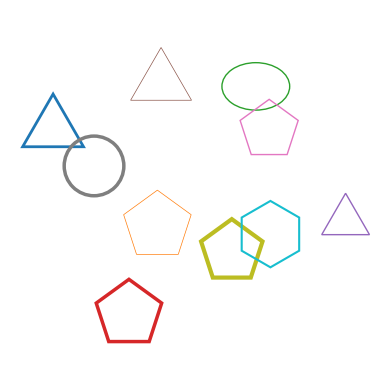[{"shape": "triangle", "thickness": 2, "radius": 0.46, "center": [0.138, 0.664]}, {"shape": "pentagon", "thickness": 0.5, "radius": 0.46, "center": [0.409, 0.414]}, {"shape": "oval", "thickness": 1, "radius": 0.44, "center": [0.664, 0.776]}, {"shape": "pentagon", "thickness": 2.5, "radius": 0.45, "center": [0.335, 0.185]}, {"shape": "triangle", "thickness": 1, "radius": 0.36, "center": [0.898, 0.426]}, {"shape": "triangle", "thickness": 0.5, "radius": 0.46, "center": [0.418, 0.785]}, {"shape": "pentagon", "thickness": 1, "radius": 0.4, "center": [0.699, 0.663]}, {"shape": "circle", "thickness": 2.5, "radius": 0.39, "center": [0.244, 0.569]}, {"shape": "pentagon", "thickness": 3, "radius": 0.42, "center": [0.602, 0.347]}, {"shape": "hexagon", "thickness": 1.5, "radius": 0.43, "center": [0.702, 0.392]}]